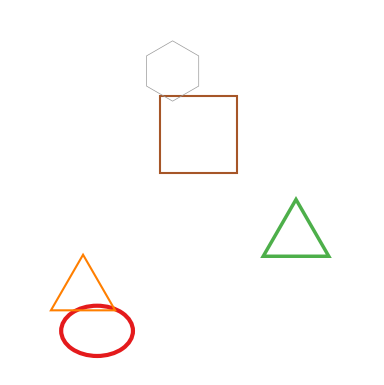[{"shape": "oval", "thickness": 3, "radius": 0.47, "center": [0.252, 0.141]}, {"shape": "triangle", "thickness": 2.5, "radius": 0.49, "center": [0.769, 0.384]}, {"shape": "triangle", "thickness": 1.5, "radius": 0.48, "center": [0.216, 0.242]}, {"shape": "square", "thickness": 1.5, "radius": 0.5, "center": [0.516, 0.651]}, {"shape": "hexagon", "thickness": 0.5, "radius": 0.39, "center": [0.448, 0.816]}]